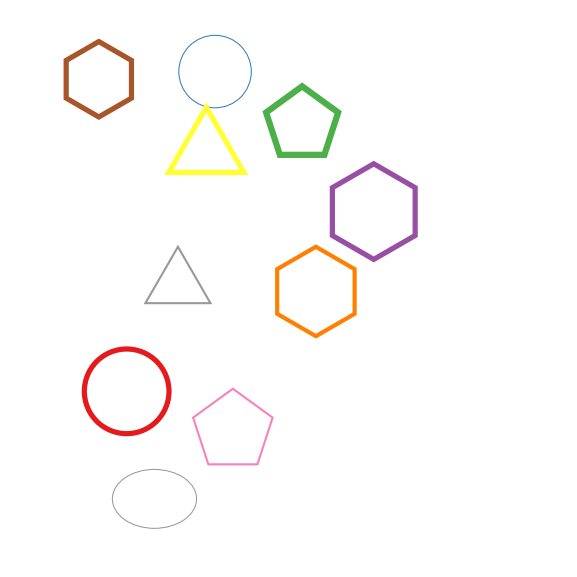[{"shape": "circle", "thickness": 2.5, "radius": 0.37, "center": [0.219, 0.322]}, {"shape": "circle", "thickness": 0.5, "radius": 0.31, "center": [0.372, 0.875]}, {"shape": "pentagon", "thickness": 3, "radius": 0.33, "center": [0.523, 0.784]}, {"shape": "hexagon", "thickness": 2.5, "radius": 0.41, "center": [0.647, 0.633]}, {"shape": "hexagon", "thickness": 2, "radius": 0.39, "center": [0.547, 0.494]}, {"shape": "triangle", "thickness": 2.5, "radius": 0.38, "center": [0.357, 0.738]}, {"shape": "hexagon", "thickness": 2.5, "radius": 0.33, "center": [0.171, 0.862]}, {"shape": "pentagon", "thickness": 1, "radius": 0.36, "center": [0.403, 0.254]}, {"shape": "oval", "thickness": 0.5, "radius": 0.36, "center": [0.267, 0.135]}, {"shape": "triangle", "thickness": 1, "radius": 0.33, "center": [0.308, 0.507]}]